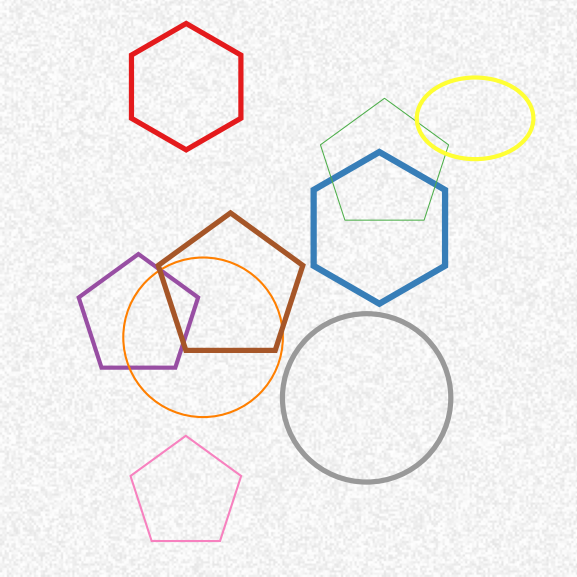[{"shape": "hexagon", "thickness": 2.5, "radius": 0.55, "center": [0.322, 0.849]}, {"shape": "hexagon", "thickness": 3, "radius": 0.66, "center": [0.657, 0.605]}, {"shape": "pentagon", "thickness": 0.5, "radius": 0.58, "center": [0.666, 0.712]}, {"shape": "pentagon", "thickness": 2, "radius": 0.54, "center": [0.24, 0.45]}, {"shape": "circle", "thickness": 1, "radius": 0.69, "center": [0.352, 0.415]}, {"shape": "oval", "thickness": 2, "radius": 0.5, "center": [0.823, 0.794]}, {"shape": "pentagon", "thickness": 2.5, "radius": 0.66, "center": [0.399, 0.499]}, {"shape": "pentagon", "thickness": 1, "radius": 0.5, "center": [0.322, 0.144]}, {"shape": "circle", "thickness": 2.5, "radius": 0.73, "center": [0.635, 0.31]}]